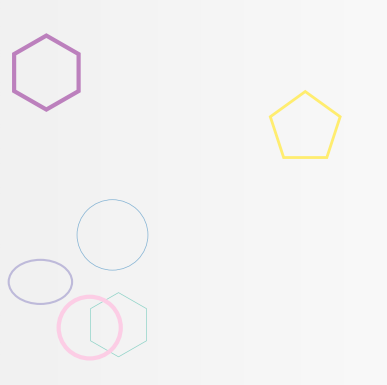[{"shape": "hexagon", "thickness": 0.5, "radius": 0.42, "center": [0.306, 0.157]}, {"shape": "oval", "thickness": 1.5, "radius": 0.41, "center": [0.104, 0.268]}, {"shape": "circle", "thickness": 0.5, "radius": 0.46, "center": [0.29, 0.39]}, {"shape": "circle", "thickness": 3, "radius": 0.4, "center": [0.232, 0.149]}, {"shape": "hexagon", "thickness": 3, "radius": 0.48, "center": [0.12, 0.812]}, {"shape": "pentagon", "thickness": 2, "radius": 0.47, "center": [0.788, 0.667]}]